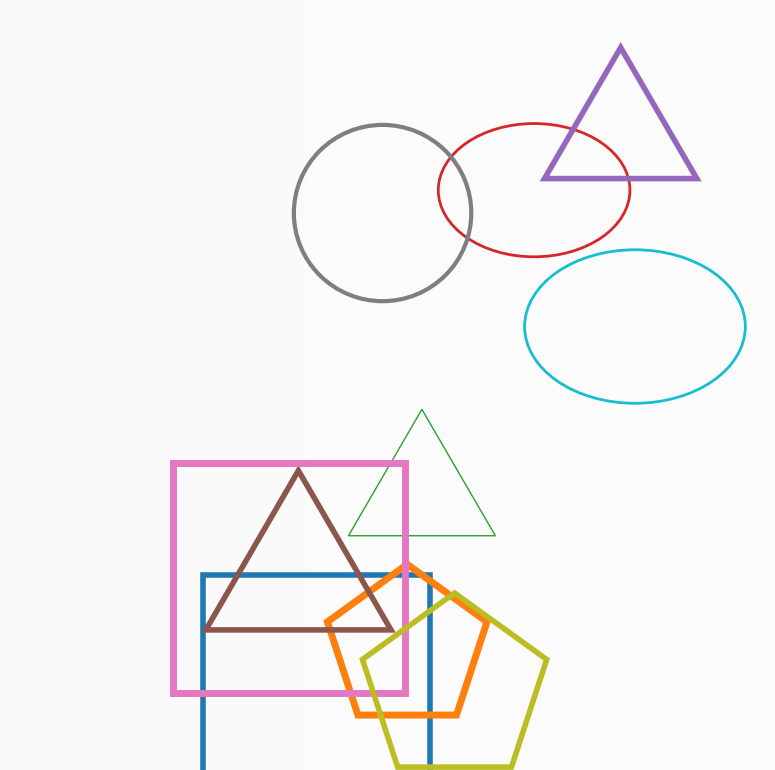[{"shape": "square", "thickness": 2, "radius": 0.73, "center": [0.408, 0.107]}, {"shape": "pentagon", "thickness": 2.5, "radius": 0.54, "center": [0.525, 0.159]}, {"shape": "triangle", "thickness": 0.5, "radius": 0.55, "center": [0.544, 0.359]}, {"shape": "oval", "thickness": 1, "radius": 0.62, "center": [0.689, 0.753]}, {"shape": "triangle", "thickness": 2, "radius": 0.57, "center": [0.801, 0.825]}, {"shape": "triangle", "thickness": 2, "radius": 0.69, "center": [0.385, 0.251]}, {"shape": "square", "thickness": 2.5, "radius": 0.75, "center": [0.373, 0.25]}, {"shape": "circle", "thickness": 1.5, "radius": 0.57, "center": [0.494, 0.723]}, {"shape": "pentagon", "thickness": 2, "radius": 0.62, "center": [0.587, 0.105]}, {"shape": "oval", "thickness": 1, "radius": 0.71, "center": [0.819, 0.576]}]